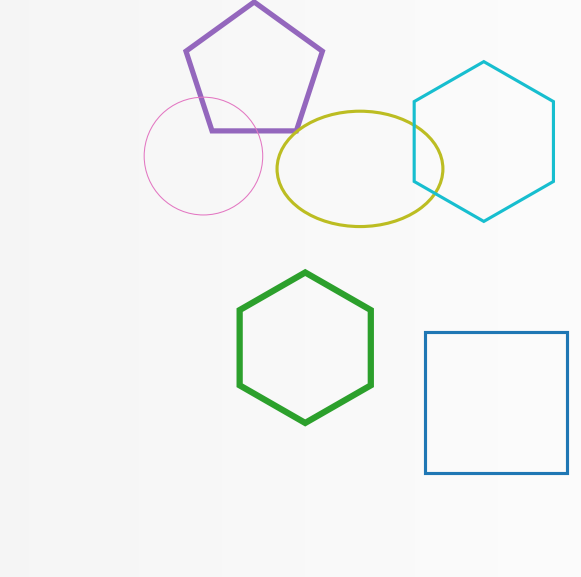[{"shape": "square", "thickness": 1.5, "radius": 0.61, "center": [0.853, 0.302]}, {"shape": "hexagon", "thickness": 3, "radius": 0.65, "center": [0.525, 0.397]}, {"shape": "pentagon", "thickness": 2.5, "radius": 0.62, "center": [0.437, 0.872]}, {"shape": "circle", "thickness": 0.5, "radius": 0.51, "center": [0.35, 0.729]}, {"shape": "oval", "thickness": 1.5, "radius": 0.71, "center": [0.619, 0.707]}, {"shape": "hexagon", "thickness": 1.5, "radius": 0.69, "center": [0.832, 0.754]}]